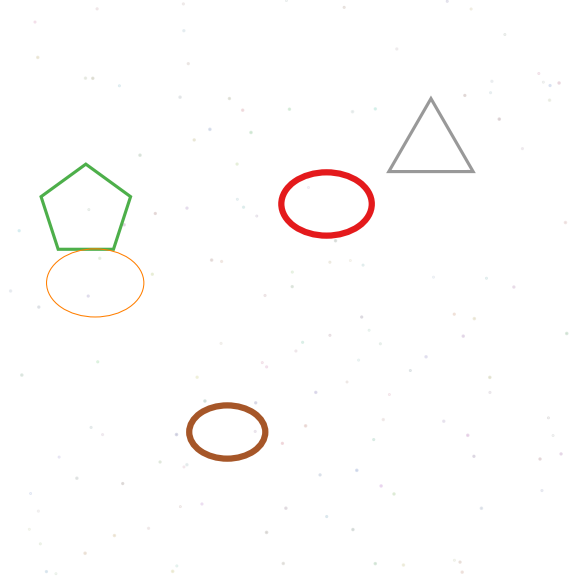[{"shape": "oval", "thickness": 3, "radius": 0.39, "center": [0.565, 0.646]}, {"shape": "pentagon", "thickness": 1.5, "radius": 0.41, "center": [0.149, 0.633]}, {"shape": "oval", "thickness": 0.5, "radius": 0.42, "center": [0.165, 0.509]}, {"shape": "oval", "thickness": 3, "radius": 0.33, "center": [0.394, 0.251]}, {"shape": "triangle", "thickness": 1.5, "radius": 0.42, "center": [0.746, 0.744]}]